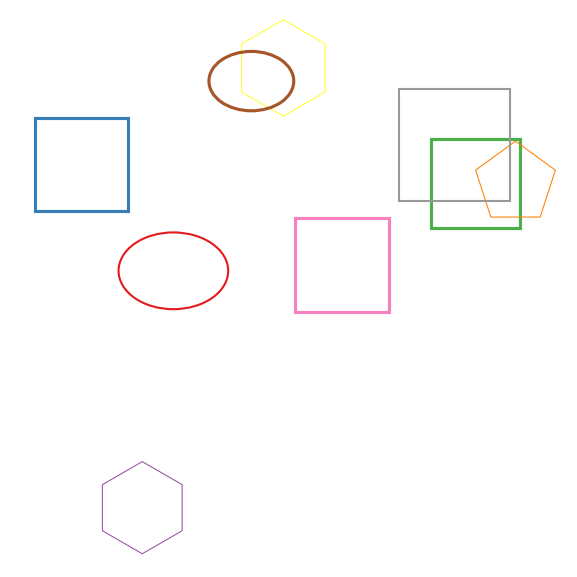[{"shape": "oval", "thickness": 1, "radius": 0.47, "center": [0.3, 0.53]}, {"shape": "square", "thickness": 1.5, "radius": 0.4, "center": [0.141, 0.714]}, {"shape": "square", "thickness": 1.5, "radius": 0.38, "center": [0.824, 0.681]}, {"shape": "hexagon", "thickness": 0.5, "radius": 0.4, "center": [0.246, 0.12]}, {"shape": "pentagon", "thickness": 0.5, "radius": 0.36, "center": [0.893, 0.682]}, {"shape": "hexagon", "thickness": 0.5, "radius": 0.42, "center": [0.491, 0.882]}, {"shape": "oval", "thickness": 1.5, "radius": 0.37, "center": [0.435, 0.859]}, {"shape": "square", "thickness": 1.5, "radius": 0.41, "center": [0.592, 0.54]}, {"shape": "square", "thickness": 1, "radius": 0.48, "center": [0.787, 0.748]}]